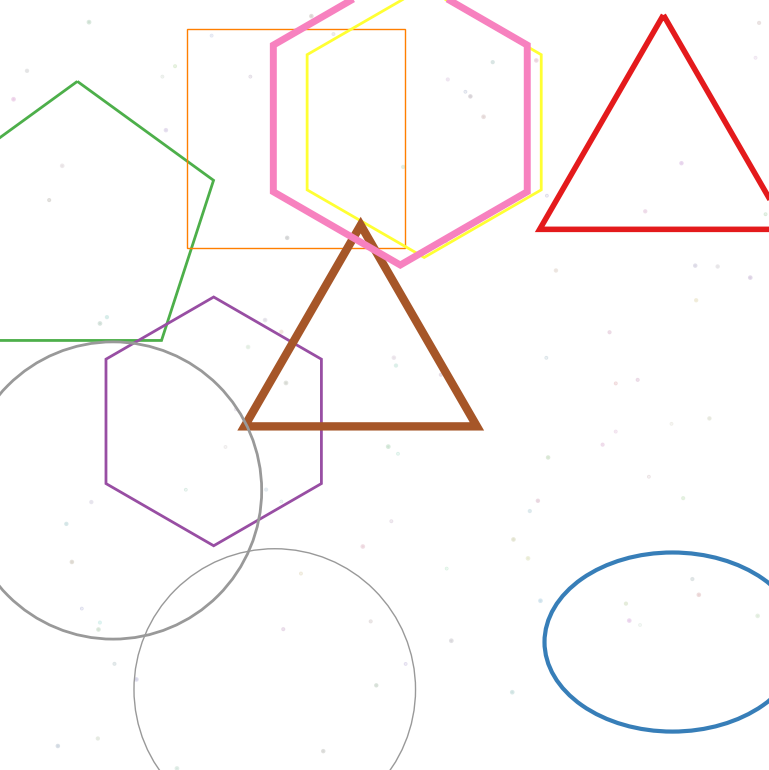[{"shape": "triangle", "thickness": 2, "radius": 0.93, "center": [0.862, 0.795]}, {"shape": "oval", "thickness": 1.5, "radius": 0.83, "center": [0.873, 0.166]}, {"shape": "pentagon", "thickness": 1, "radius": 0.93, "center": [0.1, 0.708]}, {"shape": "hexagon", "thickness": 1, "radius": 0.81, "center": [0.278, 0.453]}, {"shape": "square", "thickness": 0.5, "radius": 0.71, "center": [0.385, 0.82]}, {"shape": "hexagon", "thickness": 1, "radius": 0.88, "center": [0.551, 0.841]}, {"shape": "triangle", "thickness": 3, "radius": 0.87, "center": [0.468, 0.533]}, {"shape": "hexagon", "thickness": 2.5, "radius": 0.95, "center": [0.52, 0.846]}, {"shape": "circle", "thickness": 0.5, "radius": 0.91, "center": [0.357, 0.105]}, {"shape": "circle", "thickness": 1, "radius": 0.97, "center": [0.147, 0.363]}]